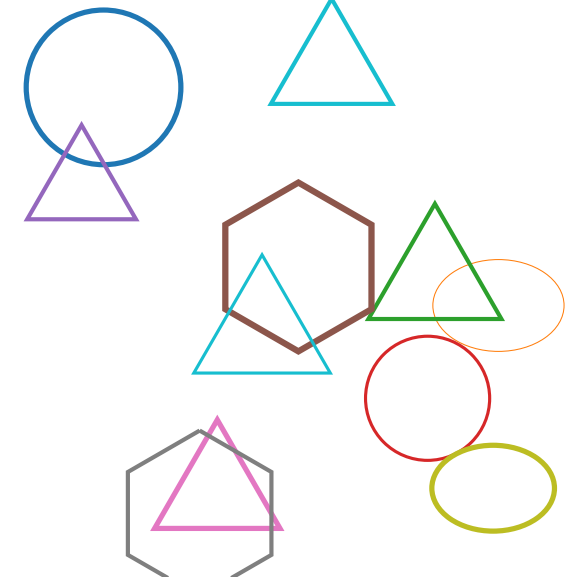[{"shape": "circle", "thickness": 2.5, "radius": 0.67, "center": [0.179, 0.848]}, {"shape": "oval", "thickness": 0.5, "radius": 0.57, "center": [0.863, 0.47]}, {"shape": "triangle", "thickness": 2, "radius": 0.67, "center": [0.753, 0.513]}, {"shape": "circle", "thickness": 1.5, "radius": 0.54, "center": [0.74, 0.309]}, {"shape": "triangle", "thickness": 2, "radius": 0.54, "center": [0.141, 0.674]}, {"shape": "hexagon", "thickness": 3, "radius": 0.73, "center": [0.517, 0.537]}, {"shape": "triangle", "thickness": 2.5, "radius": 0.63, "center": [0.376, 0.147]}, {"shape": "hexagon", "thickness": 2, "radius": 0.72, "center": [0.346, 0.11]}, {"shape": "oval", "thickness": 2.5, "radius": 0.53, "center": [0.854, 0.154]}, {"shape": "triangle", "thickness": 1.5, "radius": 0.68, "center": [0.454, 0.421]}, {"shape": "triangle", "thickness": 2, "radius": 0.61, "center": [0.574, 0.88]}]